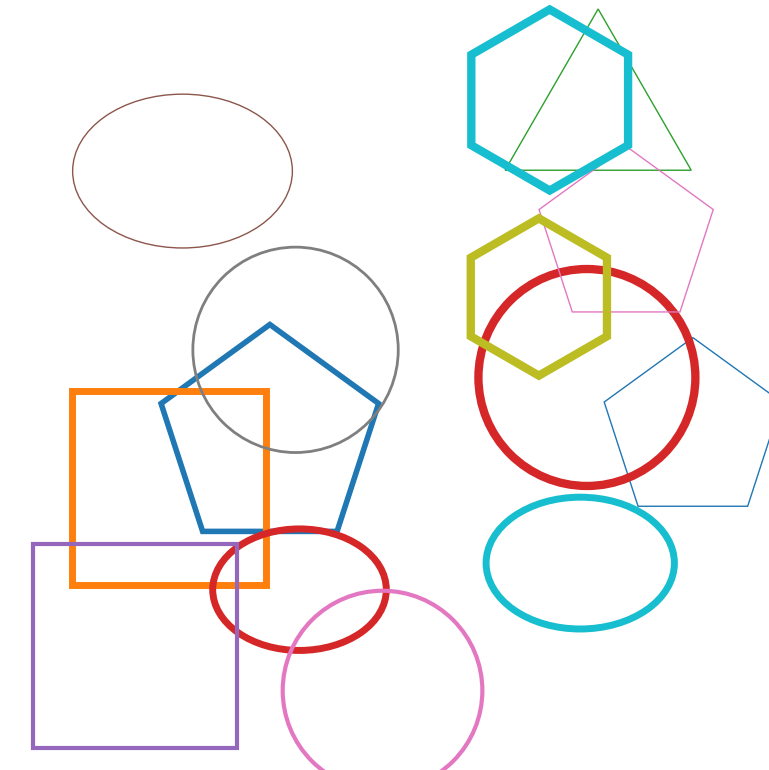[{"shape": "pentagon", "thickness": 0.5, "radius": 0.61, "center": [0.9, 0.44]}, {"shape": "pentagon", "thickness": 2, "radius": 0.74, "center": [0.35, 0.43]}, {"shape": "square", "thickness": 2.5, "radius": 0.63, "center": [0.219, 0.366]}, {"shape": "triangle", "thickness": 0.5, "radius": 0.7, "center": [0.777, 0.849]}, {"shape": "circle", "thickness": 3, "radius": 0.7, "center": [0.762, 0.51]}, {"shape": "oval", "thickness": 2.5, "radius": 0.56, "center": [0.389, 0.234]}, {"shape": "square", "thickness": 1.5, "radius": 0.66, "center": [0.175, 0.161]}, {"shape": "oval", "thickness": 0.5, "radius": 0.71, "center": [0.237, 0.778]}, {"shape": "circle", "thickness": 1.5, "radius": 0.65, "center": [0.497, 0.103]}, {"shape": "pentagon", "thickness": 0.5, "radius": 0.59, "center": [0.813, 0.691]}, {"shape": "circle", "thickness": 1, "radius": 0.67, "center": [0.384, 0.546]}, {"shape": "hexagon", "thickness": 3, "radius": 0.51, "center": [0.7, 0.614]}, {"shape": "oval", "thickness": 2.5, "radius": 0.61, "center": [0.754, 0.269]}, {"shape": "hexagon", "thickness": 3, "radius": 0.59, "center": [0.714, 0.87]}]